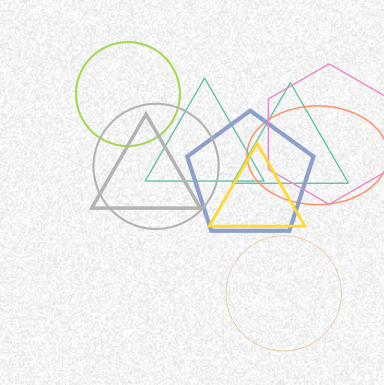[{"shape": "triangle", "thickness": 1, "radius": 0.89, "center": [0.531, 0.619]}, {"shape": "triangle", "thickness": 1, "radius": 0.87, "center": [0.754, 0.611]}, {"shape": "oval", "thickness": 1, "radius": 0.92, "center": [0.825, 0.597]}, {"shape": "pentagon", "thickness": 3, "radius": 0.86, "center": [0.65, 0.54]}, {"shape": "hexagon", "thickness": 1, "radius": 0.91, "center": [0.855, 0.652]}, {"shape": "circle", "thickness": 1.5, "radius": 0.68, "center": [0.332, 0.756]}, {"shape": "triangle", "thickness": 2, "radius": 0.72, "center": [0.668, 0.484]}, {"shape": "circle", "thickness": 0.5, "radius": 0.75, "center": [0.737, 0.238]}, {"shape": "triangle", "thickness": 2.5, "radius": 0.81, "center": [0.379, 0.541]}, {"shape": "circle", "thickness": 1.5, "radius": 0.81, "center": [0.405, 0.568]}]